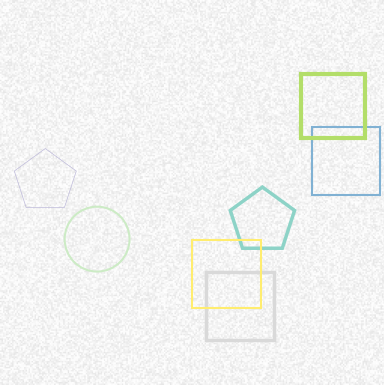[{"shape": "pentagon", "thickness": 2.5, "radius": 0.44, "center": [0.682, 0.426]}, {"shape": "pentagon", "thickness": 0.5, "radius": 0.42, "center": [0.118, 0.53]}, {"shape": "square", "thickness": 1.5, "radius": 0.44, "center": [0.898, 0.581]}, {"shape": "square", "thickness": 3, "radius": 0.42, "center": [0.865, 0.724]}, {"shape": "square", "thickness": 2.5, "radius": 0.44, "center": [0.624, 0.205]}, {"shape": "circle", "thickness": 1.5, "radius": 0.42, "center": [0.252, 0.379]}, {"shape": "square", "thickness": 1.5, "radius": 0.45, "center": [0.588, 0.288]}]